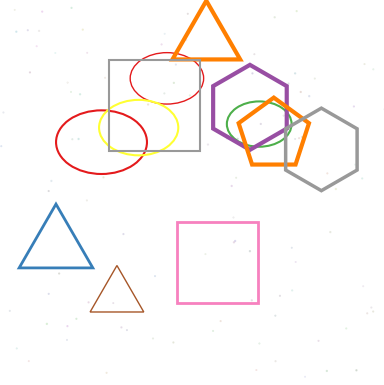[{"shape": "oval", "thickness": 1, "radius": 0.48, "center": [0.434, 0.796]}, {"shape": "oval", "thickness": 1.5, "radius": 0.59, "center": [0.264, 0.631]}, {"shape": "triangle", "thickness": 2, "radius": 0.55, "center": [0.145, 0.359]}, {"shape": "oval", "thickness": 1.5, "radius": 0.42, "center": [0.673, 0.678]}, {"shape": "hexagon", "thickness": 3, "radius": 0.55, "center": [0.649, 0.721]}, {"shape": "pentagon", "thickness": 3, "radius": 0.48, "center": [0.711, 0.65]}, {"shape": "triangle", "thickness": 3, "radius": 0.51, "center": [0.536, 0.896]}, {"shape": "oval", "thickness": 1.5, "radius": 0.51, "center": [0.36, 0.669]}, {"shape": "triangle", "thickness": 1, "radius": 0.4, "center": [0.304, 0.23]}, {"shape": "square", "thickness": 2, "radius": 0.53, "center": [0.564, 0.318]}, {"shape": "square", "thickness": 1.5, "radius": 0.59, "center": [0.402, 0.725]}, {"shape": "hexagon", "thickness": 2.5, "radius": 0.54, "center": [0.835, 0.612]}]